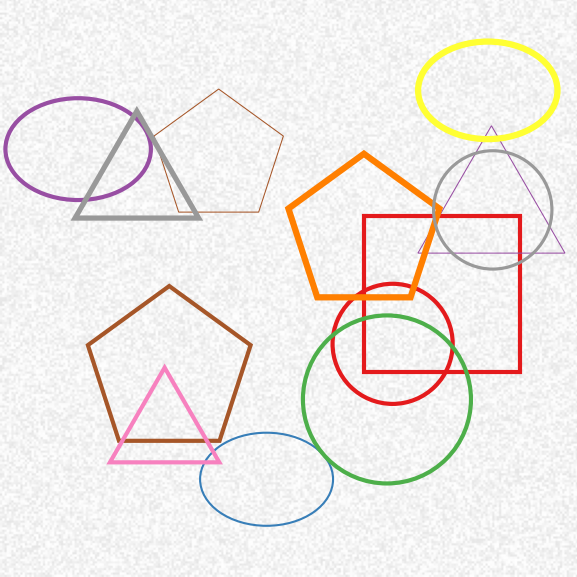[{"shape": "square", "thickness": 2, "radius": 0.67, "center": [0.766, 0.49]}, {"shape": "circle", "thickness": 2, "radius": 0.52, "center": [0.68, 0.404]}, {"shape": "oval", "thickness": 1, "radius": 0.58, "center": [0.462, 0.169]}, {"shape": "circle", "thickness": 2, "radius": 0.73, "center": [0.67, 0.307]}, {"shape": "oval", "thickness": 2, "radius": 0.63, "center": [0.135, 0.741]}, {"shape": "triangle", "thickness": 0.5, "radius": 0.74, "center": [0.851, 0.634]}, {"shape": "pentagon", "thickness": 3, "radius": 0.69, "center": [0.63, 0.595]}, {"shape": "oval", "thickness": 3, "radius": 0.6, "center": [0.845, 0.843]}, {"shape": "pentagon", "thickness": 0.5, "radius": 0.59, "center": [0.379, 0.727]}, {"shape": "pentagon", "thickness": 2, "radius": 0.74, "center": [0.293, 0.356]}, {"shape": "triangle", "thickness": 2, "radius": 0.55, "center": [0.285, 0.253]}, {"shape": "triangle", "thickness": 2.5, "radius": 0.62, "center": [0.237, 0.683]}, {"shape": "circle", "thickness": 1.5, "radius": 0.51, "center": [0.853, 0.636]}]